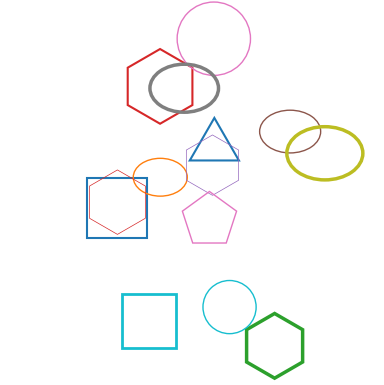[{"shape": "square", "thickness": 1.5, "radius": 0.39, "center": [0.304, 0.46]}, {"shape": "triangle", "thickness": 1.5, "radius": 0.37, "center": [0.557, 0.62]}, {"shape": "oval", "thickness": 1, "radius": 0.35, "center": [0.416, 0.54]}, {"shape": "hexagon", "thickness": 2.5, "radius": 0.42, "center": [0.713, 0.102]}, {"shape": "hexagon", "thickness": 0.5, "radius": 0.42, "center": [0.305, 0.475]}, {"shape": "hexagon", "thickness": 1.5, "radius": 0.49, "center": [0.416, 0.776]}, {"shape": "hexagon", "thickness": 0.5, "radius": 0.39, "center": [0.552, 0.571]}, {"shape": "oval", "thickness": 1, "radius": 0.4, "center": [0.754, 0.658]}, {"shape": "circle", "thickness": 1, "radius": 0.48, "center": [0.555, 0.899]}, {"shape": "pentagon", "thickness": 1, "radius": 0.37, "center": [0.544, 0.429]}, {"shape": "oval", "thickness": 2.5, "radius": 0.45, "center": [0.479, 0.771]}, {"shape": "oval", "thickness": 2.5, "radius": 0.49, "center": [0.844, 0.602]}, {"shape": "square", "thickness": 2, "radius": 0.35, "center": [0.387, 0.165]}, {"shape": "circle", "thickness": 1, "radius": 0.35, "center": [0.596, 0.202]}]